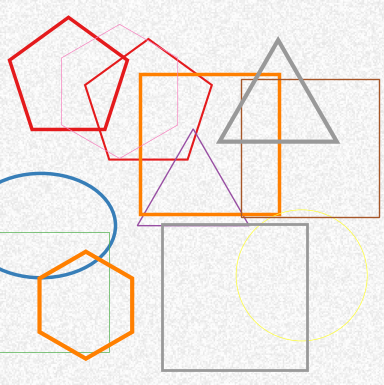[{"shape": "pentagon", "thickness": 2.5, "radius": 0.8, "center": [0.178, 0.794]}, {"shape": "pentagon", "thickness": 1.5, "radius": 0.87, "center": [0.386, 0.726]}, {"shape": "oval", "thickness": 2.5, "radius": 0.97, "center": [0.106, 0.414]}, {"shape": "square", "thickness": 0.5, "radius": 0.78, "center": [0.127, 0.241]}, {"shape": "triangle", "thickness": 1, "radius": 0.84, "center": [0.502, 0.498]}, {"shape": "square", "thickness": 2.5, "radius": 0.91, "center": [0.544, 0.626]}, {"shape": "hexagon", "thickness": 3, "radius": 0.69, "center": [0.223, 0.207]}, {"shape": "circle", "thickness": 0.5, "radius": 0.85, "center": [0.784, 0.285]}, {"shape": "square", "thickness": 1, "radius": 0.9, "center": [0.805, 0.615]}, {"shape": "hexagon", "thickness": 0.5, "radius": 0.87, "center": [0.311, 0.763]}, {"shape": "square", "thickness": 2, "radius": 0.95, "center": [0.609, 0.229]}, {"shape": "triangle", "thickness": 3, "radius": 0.88, "center": [0.722, 0.72]}]